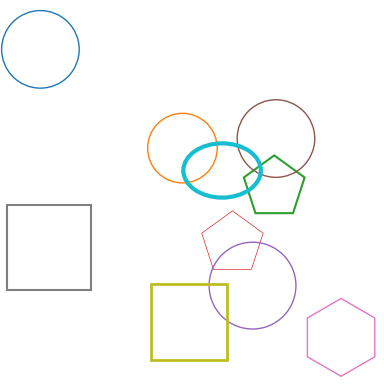[{"shape": "circle", "thickness": 1, "radius": 0.5, "center": [0.105, 0.872]}, {"shape": "circle", "thickness": 1, "radius": 0.45, "center": [0.474, 0.615]}, {"shape": "pentagon", "thickness": 1.5, "radius": 0.41, "center": [0.712, 0.513]}, {"shape": "pentagon", "thickness": 0.5, "radius": 0.42, "center": [0.604, 0.368]}, {"shape": "circle", "thickness": 1, "radius": 0.56, "center": [0.656, 0.258]}, {"shape": "circle", "thickness": 1, "radius": 0.5, "center": [0.717, 0.64]}, {"shape": "hexagon", "thickness": 1, "radius": 0.51, "center": [0.886, 0.124]}, {"shape": "square", "thickness": 1.5, "radius": 0.55, "center": [0.128, 0.357]}, {"shape": "square", "thickness": 2, "radius": 0.49, "center": [0.491, 0.163]}, {"shape": "oval", "thickness": 3, "radius": 0.5, "center": [0.577, 0.557]}]